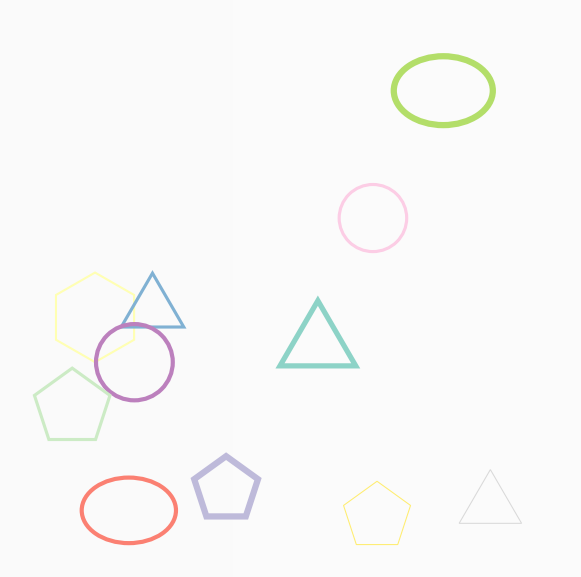[{"shape": "triangle", "thickness": 2.5, "radius": 0.38, "center": [0.547, 0.403]}, {"shape": "hexagon", "thickness": 1, "radius": 0.39, "center": [0.164, 0.45]}, {"shape": "pentagon", "thickness": 3, "radius": 0.29, "center": [0.389, 0.152]}, {"shape": "oval", "thickness": 2, "radius": 0.41, "center": [0.222, 0.115]}, {"shape": "triangle", "thickness": 1.5, "radius": 0.31, "center": [0.262, 0.464]}, {"shape": "oval", "thickness": 3, "radius": 0.43, "center": [0.763, 0.842]}, {"shape": "circle", "thickness": 1.5, "radius": 0.29, "center": [0.642, 0.622]}, {"shape": "triangle", "thickness": 0.5, "radius": 0.31, "center": [0.844, 0.124]}, {"shape": "circle", "thickness": 2, "radius": 0.33, "center": [0.231, 0.372]}, {"shape": "pentagon", "thickness": 1.5, "radius": 0.34, "center": [0.124, 0.293]}, {"shape": "pentagon", "thickness": 0.5, "radius": 0.3, "center": [0.649, 0.105]}]